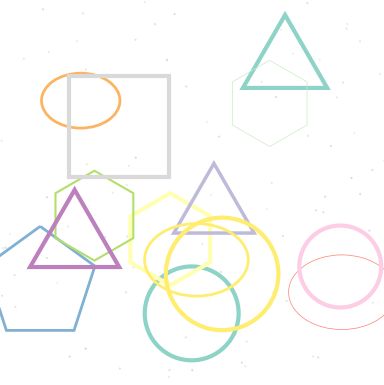[{"shape": "circle", "thickness": 3, "radius": 0.61, "center": [0.498, 0.186]}, {"shape": "triangle", "thickness": 3, "radius": 0.63, "center": [0.74, 0.835]}, {"shape": "hexagon", "thickness": 3, "radius": 0.6, "center": [0.442, 0.378]}, {"shape": "triangle", "thickness": 2.5, "radius": 0.6, "center": [0.556, 0.455]}, {"shape": "oval", "thickness": 0.5, "radius": 0.69, "center": [0.888, 0.241]}, {"shape": "pentagon", "thickness": 2, "radius": 0.75, "center": [0.104, 0.263]}, {"shape": "oval", "thickness": 2, "radius": 0.51, "center": [0.21, 0.739]}, {"shape": "hexagon", "thickness": 1.5, "radius": 0.58, "center": [0.245, 0.44]}, {"shape": "circle", "thickness": 3, "radius": 0.53, "center": [0.884, 0.308]}, {"shape": "square", "thickness": 3, "radius": 0.65, "center": [0.309, 0.672]}, {"shape": "triangle", "thickness": 3, "radius": 0.67, "center": [0.194, 0.373]}, {"shape": "hexagon", "thickness": 0.5, "radius": 0.56, "center": [0.7, 0.731]}, {"shape": "circle", "thickness": 3, "radius": 0.73, "center": [0.577, 0.289]}, {"shape": "oval", "thickness": 2, "radius": 0.67, "center": [0.51, 0.325]}]